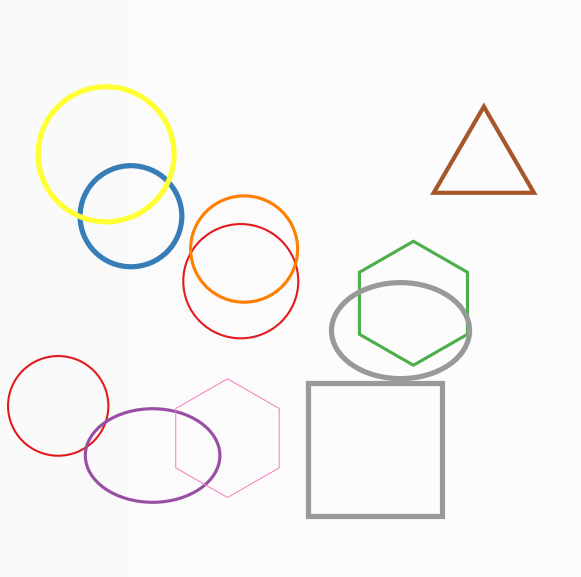[{"shape": "circle", "thickness": 1, "radius": 0.43, "center": [0.1, 0.296]}, {"shape": "circle", "thickness": 1, "radius": 0.49, "center": [0.414, 0.512]}, {"shape": "circle", "thickness": 2.5, "radius": 0.44, "center": [0.225, 0.625]}, {"shape": "hexagon", "thickness": 1.5, "radius": 0.54, "center": [0.711, 0.474]}, {"shape": "oval", "thickness": 1.5, "radius": 0.58, "center": [0.263, 0.21]}, {"shape": "circle", "thickness": 1.5, "radius": 0.46, "center": [0.42, 0.568]}, {"shape": "circle", "thickness": 2.5, "radius": 0.58, "center": [0.183, 0.732]}, {"shape": "triangle", "thickness": 2, "radius": 0.5, "center": [0.832, 0.715]}, {"shape": "hexagon", "thickness": 0.5, "radius": 0.51, "center": [0.391, 0.24]}, {"shape": "square", "thickness": 2.5, "radius": 0.58, "center": [0.645, 0.221]}, {"shape": "oval", "thickness": 2.5, "radius": 0.59, "center": [0.689, 0.427]}]